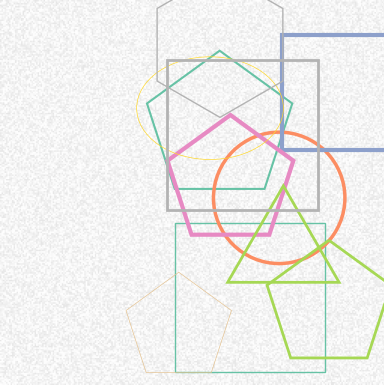[{"shape": "pentagon", "thickness": 1.5, "radius": 0.99, "center": [0.57, 0.67]}, {"shape": "square", "thickness": 1, "radius": 0.97, "center": [0.649, 0.227]}, {"shape": "circle", "thickness": 2.5, "radius": 0.85, "center": [0.725, 0.486]}, {"shape": "square", "thickness": 3, "radius": 0.75, "center": [0.882, 0.76]}, {"shape": "pentagon", "thickness": 3, "radius": 0.86, "center": [0.599, 0.529]}, {"shape": "triangle", "thickness": 2, "radius": 0.84, "center": [0.736, 0.35]}, {"shape": "pentagon", "thickness": 2, "radius": 0.85, "center": [0.854, 0.207]}, {"shape": "oval", "thickness": 0.5, "radius": 0.95, "center": [0.546, 0.719]}, {"shape": "pentagon", "thickness": 0.5, "radius": 0.72, "center": [0.464, 0.149]}, {"shape": "square", "thickness": 2, "radius": 0.98, "center": [0.63, 0.649]}, {"shape": "hexagon", "thickness": 1, "radius": 0.94, "center": [0.571, 0.884]}]